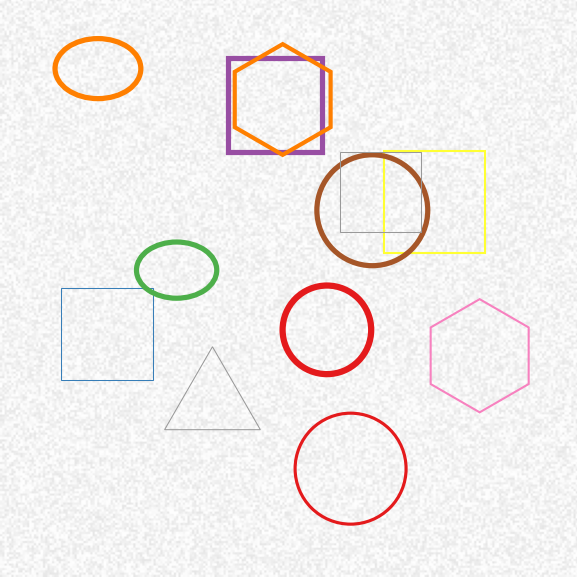[{"shape": "circle", "thickness": 1.5, "radius": 0.48, "center": [0.607, 0.188]}, {"shape": "circle", "thickness": 3, "radius": 0.38, "center": [0.566, 0.428]}, {"shape": "square", "thickness": 0.5, "radius": 0.4, "center": [0.186, 0.421]}, {"shape": "oval", "thickness": 2.5, "radius": 0.35, "center": [0.306, 0.531]}, {"shape": "square", "thickness": 2.5, "radius": 0.41, "center": [0.477, 0.818]}, {"shape": "oval", "thickness": 2.5, "radius": 0.37, "center": [0.17, 0.88]}, {"shape": "hexagon", "thickness": 2, "radius": 0.48, "center": [0.489, 0.827]}, {"shape": "square", "thickness": 1, "radius": 0.44, "center": [0.752, 0.649]}, {"shape": "circle", "thickness": 2.5, "radius": 0.48, "center": [0.645, 0.635]}, {"shape": "hexagon", "thickness": 1, "radius": 0.49, "center": [0.831, 0.383]}, {"shape": "triangle", "thickness": 0.5, "radius": 0.48, "center": [0.368, 0.303]}, {"shape": "square", "thickness": 0.5, "radius": 0.35, "center": [0.659, 0.667]}]